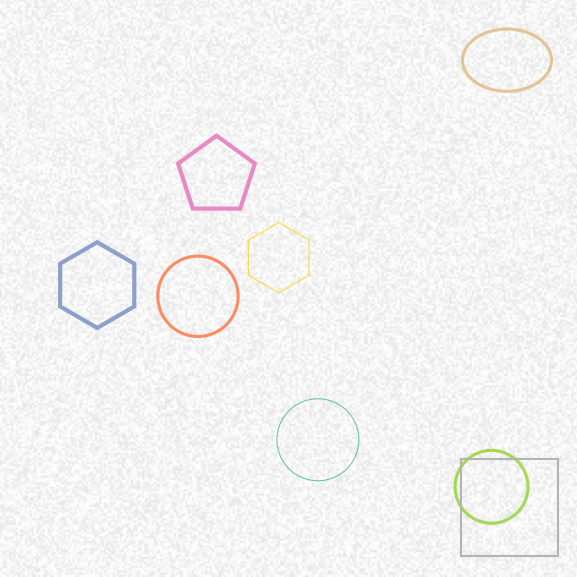[{"shape": "circle", "thickness": 0.5, "radius": 0.35, "center": [0.551, 0.238]}, {"shape": "circle", "thickness": 1.5, "radius": 0.35, "center": [0.343, 0.486]}, {"shape": "hexagon", "thickness": 2, "radius": 0.37, "center": [0.168, 0.506]}, {"shape": "pentagon", "thickness": 2, "radius": 0.35, "center": [0.375, 0.694]}, {"shape": "circle", "thickness": 1.5, "radius": 0.32, "center": [0.851, 0.156]}, {"shape": "hexagon", "thickness": 0.5, "radius": 0.3, "center": [0.483, 0.553]}, {"shape": "oval", "thickness": 1.5, "radius": 0.39, "center": [0.878, 0.895]}, {"shape": "square", "thickness": 1, "radius": 0.42, "center": [0.882, 0.12]}]